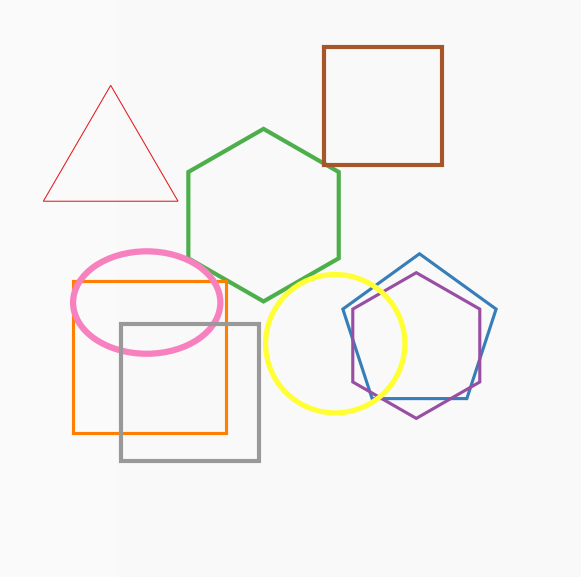[{"shape": "triangle", "thickness": 0.5, "radius": 0.67, "center": [0.19, 0.718]}, {"shape": "pentagon", "thickness": 1.5, "radius": 0.69, "center": [0.722, 0.421]}, {"shape": "hexagon", "thickness": 2, "radius": 0.75, "center": [0.453, 0.627]}, {"shape": "hexagon", "thickness": 1.5, "radius": 0.63, "center": [0.716, 0.401]}, {"shape": "square", "thickness": 1.5, "radius": 0.66, "center": [0.257, 0.38]}, {"shape": "circle", "thickness": 2.5, "radius": 0.6, "center": [0.577, 0.404]}, {"shape": "square", "thickness": 2, "radius": 0.51, "center": [0.658, 0.816]}, {"shape": "oval", "thickness": 3, "radius": 0.63, "center": [0.252, 0.475]}, {"shape": "square", "thickness": 2, "radius": 0.59, "center": [0.327, 0.32]}]